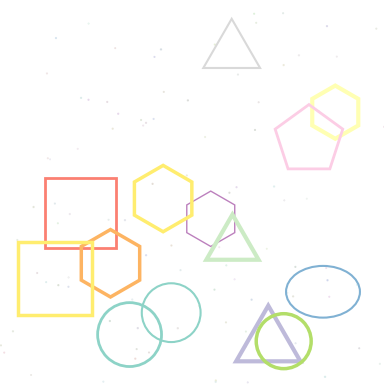[{"shape": "circle", "thickness": 1.5, "radius": 0.38, "center": [0.445, 0.188]}, {"shape": "circle", "thickness": 2, "radius": 0.41, "center": [0.337, 0.131]}, {"shape": "hexagon", "thickness": 3, "radius": 0.35, "center": [0.871, 0.709]}, {"shape": "triangle", "thickness": 3, "radius": 0.48, "center": [0.697, 0.11]}, {"shape": "square", "thickness": 2, "radius": 0.46, "center": [0.209, 0.447]}, {"shape": "oval", "thickness": 1.5, "radius": 0.48, "center": [0.839, 0.242]}, {"shape": "hexagon", "thickness": 2.5, "radius": 0.44, "center": [0.287, 0.316]}, {"shape": "circle", "thickness": 2.5, "radius": 0.36, "center": [0.737, 0.114]}, {"shape": "pentagon", "thickness": 2, "radius": 0.46, "center": [0.802, 0.636]}, {"shape": "triangle", "thickness": 1.5, "radius": 0.43, "center": [0.602, 0.866]}, {"shape": "hexagon", "thickness": 1, "radius": 0.36, "center": [0.547, 0.432]}, {"shape": "triangle", "thickness": 3, "radius": 0.39, "center": [0.604, 0.364]}, {"shape": "square", "thickness": 2.5, "radius": 0.48, "center": [0.143, 0.277]}, {"shape": "hexagon", "thickness": 2.5, "radius": 0.43, "center": [0.424, 0.484]}]